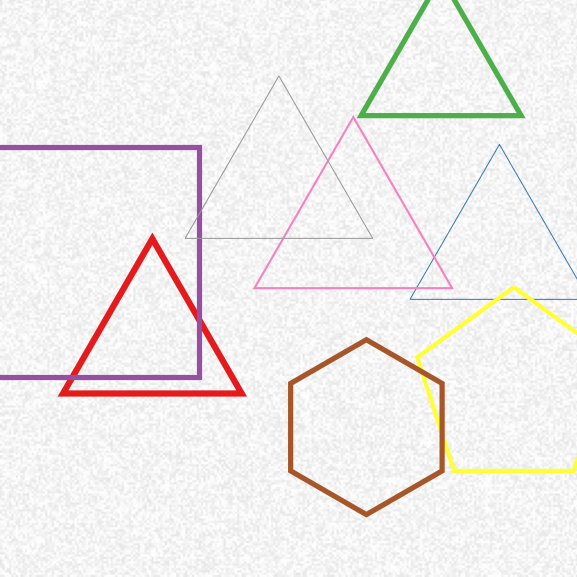[{"shape": "triangle", "thickness": 3, "radius": 0.89, "center": [0.264, 0.407]}, {"shape": "triangle", "thickness": 0.5, "radius": 0.89, "center": [0.865, 0.57]}, {"shape": "triangle", "thickness": 2.5, "radius": 0.8, "center": [0.764, 0.879]}, {"shape": "square", "thickness": 2.5, "radius": 1.0, "center": [0.144, 0.545]}, {"shape": "pentagon", "thickness": 2, "radius": 0.88, "center": [0.89, 0.326]}, {"shape": "hexagon", "thickness": 2.5, "radius": 0.76, "center": [0.634, 0.259]}, {"shape": "triangle", "thickness": 1, "radius": 0.99, "center": [0.612, 0.599]}, {"shape": "triangle", "thickness": 0.5, "radius": 0.94, "center": [0.483, 0.68]}]